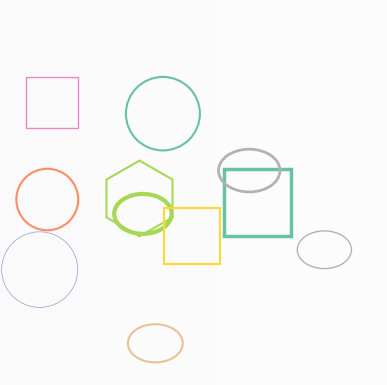[{"shape": "square", "thickness": 2.5, "radius": 0.43, "center": [0.664, 0.474]}, {"shape": "circle", "thickness": 1.5, "radius": 0.48, "center": [0.42, 0.705]}, {"shape": "circle", "thickness": 1.5, "radius": 0.4, "center": [0.122, 0.482]}, {"shape": "circle", "thickness": 0.5, "radius": 0.49, "center": [0.102, 0.3]}, {"shape": "square", "thickness": 1, "radius": 0.34, "center": [0.134, 0.734]}, {"shape": "oval", "thickness": 3, "radius": 0.37, "center": [0.369, 0.444]}, {"shape": "hexagon", "thickness": 1.5, "radius": 0.49, "center": [0.36, 0.485]}, {"shape": "square", "thickness": 1.5, "radius": 0.36, "center": [0.494, 0.387]}, {"shape": "oval", "thickness": 1.5, "radius": 0.35, "center": [0.401, 0.108]}, {"shape": "oval", "thickness": 1, "radius": 0.35, "center": [0.837, 0.351]}, {"shape": "oval", "thickness": 2, "radius": 0.4, "center": [0.643, 0.557]}]